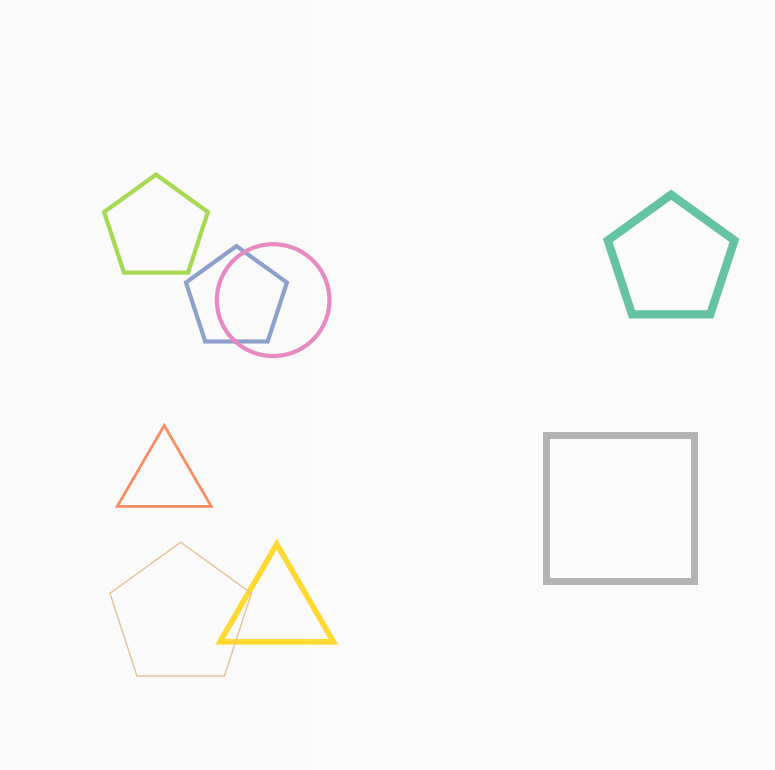[{"shape": "pentagon", "thickness": 3, "radius": 0.43, "center": [0.866, 0.661]}, {"shape": "triangle", "thickness": 1, "radius": 0.35, "center": [0.212, 0.377]}, {"shape": "pentagon", "thickness": 1.5, "radius": 0.34, "center": [0.305, 0.612]}, {"shape": "circle", "thickness": 1.5, "radius": 0.36, "center": [0.352, 0.61]}, {"shape": "pentagon", "thickness": 1.5, "radius": 0.35, "center": [0.201, 0.703]}, {"shape": "triangle", "thickness": 2, "radius": 0.42, "center": [0.357, 0.209]}, {"shape": "pentagon", "thickness": 0.5, "radius": 0.48, "center": [0.233, 0.2]}, {"shape": "square", "thickness": 2.5, "radius": 0.48, "center": [0.8, 0.34]}]